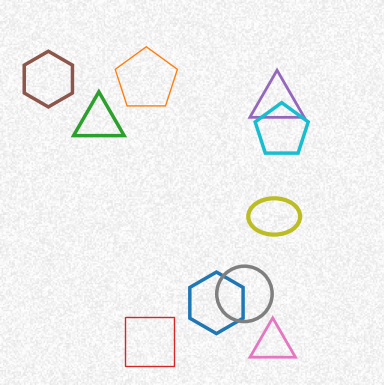[{"shape": "hexagon", "thickness": 2.5, "radius": 0.4, "center": [0.562, 0.213]}, {"shape": "pentagon", "thickness": 1, "radius": 0.42, "center": [0.38, 0.794]}, {"shape": "triangle", "thickness": 2.5, "radius": 0.38, "center": [0.257, 0.686]}, {"shape": "square", "thickness": 1, "radius": 0.32, "center": [0.388, 0.112]}, {"shape": "triangle", "thickness": 2, "radius": 0.41, "center": [0.72, 0.736]}, {"shape": "hexagon", "thickness": 2.5, "radius": 0.36, "center": [0.126, 0.795]}, {"shape": "triangle", "thickness": 2, "radius": 0.34, "center": [0.708, 0.106]}, {"shape": "circle", "thickness": 2.5, "radius": 0.36, "center": [0.635, 0.237]}, {"shape": "oval", "thickness": 3, "radius": 0.34, "center": [0.712, 0.438]}, {"shape": "pentagon", "thickness": 2.5, "radius": 0.36, "center": [0.732, 0.661]}]